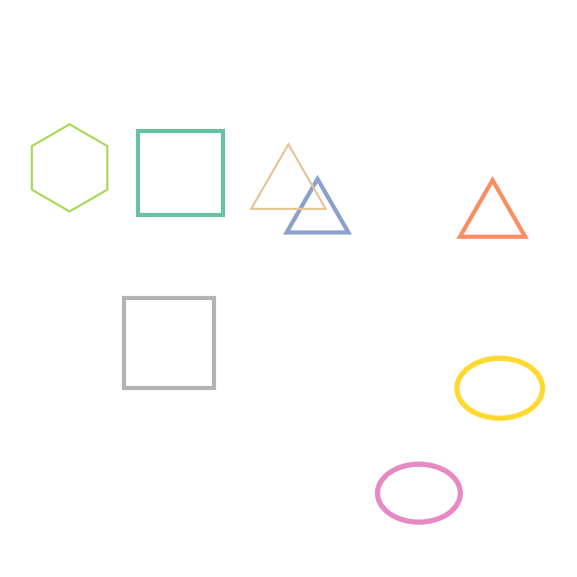[{"shape": "square", "thickness": 2, "radius": 0.37, "center": [0.312, 0.7]}, {"shape": "triangle", "thickness": 2, "radius": 0.33, "center": [0.853, 0.622]}, {"shape": "triangle", "thickness": 2, "radius": 0.31, "center": [0.55, 0.627]}, {"shape": "oval", "thickness": 2.5, "radius": 0.36, "center": [0.725, 0.145]}, {"shape": "hexagon", "thickness": 1, "radius": 0.38, "center": [0.12, 0.708]}, {"shape": "oval", "thickness": 2.5, "radius": 0.37, "center": [0.865, 0.327]}, {"shape": "triangle", "thickness": 1, "radius": 0.37, "center": [0.499, 0.675]}, {"shape": "square", "thickness": 2, "radius": 0.39, "center": [0.293, 0.405]}]